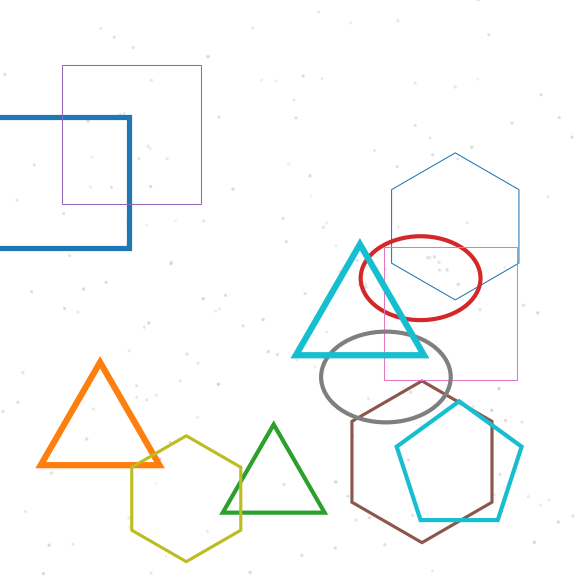[{"shape": "square", "thickness": 2.5, "radius": 0.57, "center": [0.11, 0.683]}, {"shape": "hexagon", "thickness": 0.5, "radius": 0.64, "center": [0.788, 0.607]}, {"shape": "triangle", "thickness": 3, "radius": 0.59, "center": [0.173, 0.253]}, {"shape": "triangle", "thickness": 2, "radius": 0.51, "center": [0.474, 0.162]}, {"shape": "oval", "thickness": 2, "radius": 0.52, "center": [0.728, 0.517]}, {"shape": "square", "thickness": 0.5, "radius": 0.6, "center": [0.228, 0.766]}, {"shape": "hexagon", "thickness": 1.5, "radius": 0.7, "center": [0.731, 0.2]}, {"shape": "square", "thickness": 0.5, "radius": 0.58, "center": [0.78, 0.456]}, {"shape": "oval", "thickness": 2, "radius": 0.56, "center": [0.668, 0.346]}, {"shape": "hexagon", "thickness": 1.5, "radius": 0.54, "center": [0.323, 0.136]}, {"shape": "pentagon", "thickness": 2, "radius": 0.57, "center": [0.795, 0.191]}, {"shape": "triangle", "thickness": 3, "radius": 0.64, "center": [0.623, 0.448]}]